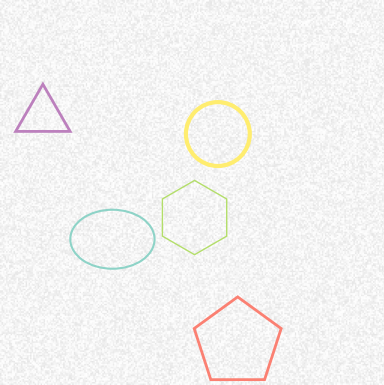[{"shape": "oval", "thickness": 1.5, "radius": 0.55, "center": [0.292, 0.379]}, {"shape": "pentagon", "thickness": 2, "radius": 0.59, "center": [0.617, 0.11]}, {"shape": "hexagon", "thickness": 1, "radius": 0.48, "center": [0.505, 0.435]}, {"shape": "triangle", "thickness": 2, "radius": 0.41, "center": [0.111, 0.7]}, {"shape": "circle", "thickness": 3, "radius": 0.41, "center": [0.566, 0.652]}]